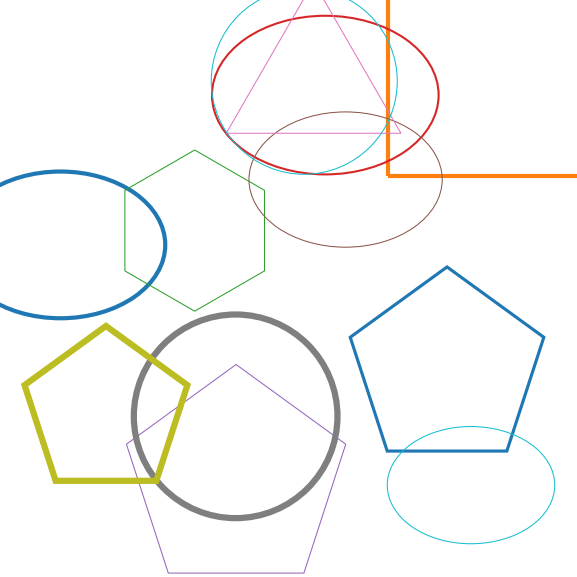[{"shape": "oval", "thickness": 2, "radius": 0.91, "center": [0.105, 0.575]}, {"shape": "pentagon", "thickness": 1.5, "radius": 0.88, "center": [0.774, 0.361]}, {"shape": "square", "thickness": 2, "radius": 0.87, "center": [0.847, 0.869]}, {"shape": "hexagon", "thickness": 0.5, "radius": 0.7, "center": [0.337, 0.6]}, {"shape": "oval", "thickness": 1, "radius": 0.98, "center": [0.563, 0.834]}, {"shape": "pentagon", "thickness": 0.5, "radius": 1.0, "center": [0.409, 0.168]}, {"shape": "oval", "thickness": 0.5, "radius": 0.84, "center": [0.598, 0.688]}, {"shape": "triangle", "thickness": 0.5, "radius": 0.87, "center": [0.543, 0.856]}, {"shape": "circle", "thickness": 3, "radius": 0.88, "center": [0.408, 0.278]}, {"shape": "pentagon", "thickness": 3, "radius": 0.74, "center": [0.183, 0.286]}, {"shape": "oval", "thickness": 0.5, "radius": 0.73, "center": [0.816, 0.159]}, {"shape": "circle", "thickness": 0.5, "radius": 0.81, "center": [0.527, 0.858]}]